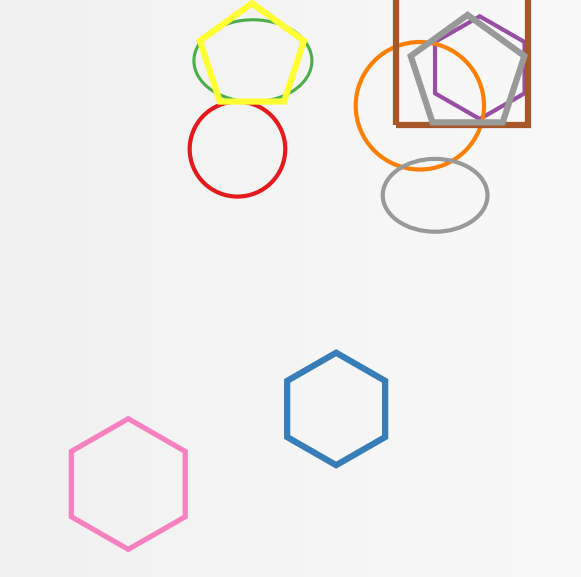[{"shape": "circle", "thickness": 2, "radius": 0.41, "center": [0.409, 0.741]}, {"shape": "hexagon", "thickness": 3, "radius": 0.49, "center": [0.578, 0.291]}, {"shape": "oval", "thickness": 1.5, "radius": 0.51, "center": [0.435, 0.894]}, {"shape": "hexagon", "thickness": 2, "radius": 0.44, "center": [0.825, 0.882]}, {"shape": "circle", "thickness": 2, "radius": 0.55, "center": [0.722, 0.816]}, {"shape": "pentagon", "thickness": 3, "radius": 0.47, "center": [0.434, 0.899]}, {"shape": "square", "thickness": 3, "radius": 0.57, "center": [0.795, 0.897]}, {"shape": "hexagon", "thickness": 2.5, "radius": 0.57, "center": [0.221, 0.161]}, {"shape": "pentagon", "thickness": 3, "radius": 0.51, "center": [0.804, 0.87]}, {"shape": "oval", "thickness": 2, "radius": 0.45, "center": [0.749, 0.661]}]